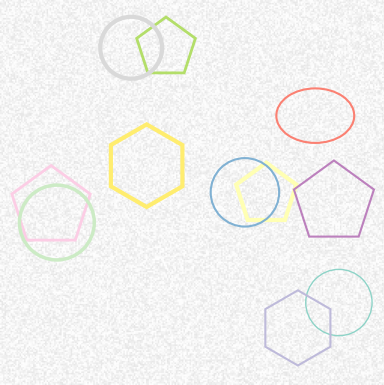[{"shape": "circle", "thickness": 1, "radius": 0.43, "center": [0.88, 0.214]}, {"shape": "pentagon", "thickness": 3, "radius": 0.41, "center": [0.692, 0.495]}, {"shape": "hexagon", "thickness": 1.5, "radius": 0.49, "center": [0.774, 0.148]}, {"shape": "oval", "thickness": 1.5, "radius": 0.51, "center": [0.819, 0.7]}, {"shape": "circle", "thickness": 1.5, "radius": 0.44, "center": [0.636, 0.5]}, {"shape": "pentagon", "thickness": 2, "radius": 0.4, "center": [0.431, 0.876]}, {"shape": "pentagon", "thickness": 2, "radius": 0.54, "center": [0.133, 0.463]}, {"shape": "circle", "thickness": 3, "radius": 0.4, "center": [0.341, 0.876]}, {"shape": "pentagon", "thickness": 1.5, "radius": 0.55, "center": [0.867, 0.474]}, {"shape": "circle", "thickness": 2.5, "radius": 0.49, "center": [0.148, 0.422]}, {"shape": "hexagon", "thickness": 3, "radius": 0.54, "center": [0.381, 0.57]}]